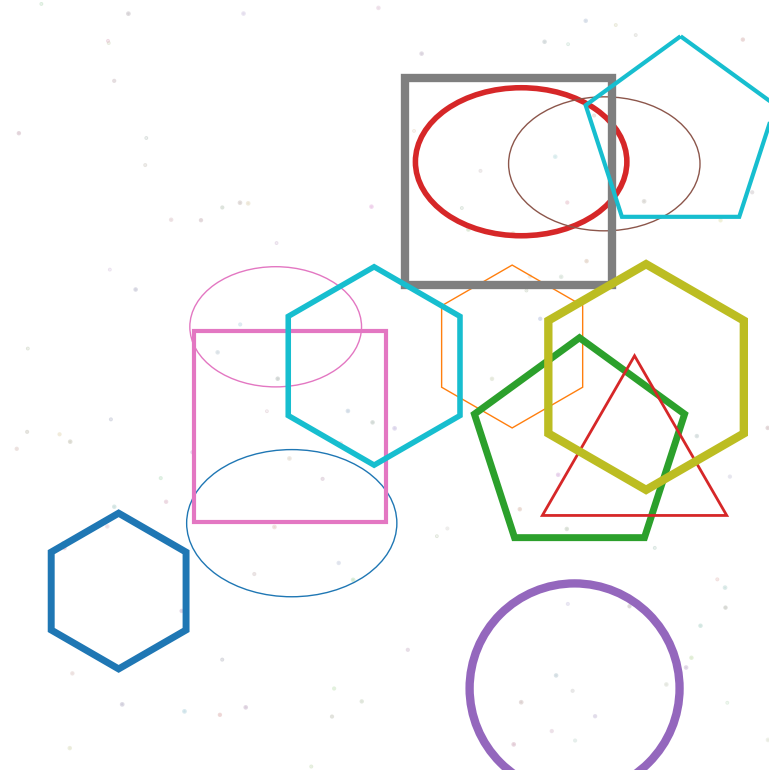[{"shape": "oval", "thickness": 0.5, "radius": 0.68, "center": [0.379, 0.321]}, {"shape": "hexagon", "thickness": 2.5, "radius": 0.51, "center": [0.154, 0.232]}, {"shape": "hexagon", "thickness": 0.5, "radius": 0.53, "center": [0.665, 0.55]}, {"shape": "pentagon", "thickness": 2.5, "radius": 0.72, "center": [0.753, 0.418]}, {"shape": "oval", "thickness": 2, "radius": 0.69, "center": [0.677, 0.79]}, {"shape": "triangle", "thickness": 1, "radius": 0.69, "center": [0.824, 0.4]}, {"shape": "circle", "thickness": 3, "radius": 0.68, "center": [0.746, 0.106]}, {"shape": "oval", "thickness": 0.5, "radius": 0.62, "center": [0.785, 0.787]}, {"shape": "square", "thickness": 1.5, "radius": 0.62, "center": [0.376, 0.446]}, {"shape": "oval", "thickness": 0.5, "radius": 0.56, "center": [0.358, 0.576]}, {"shape": "square", "thickness": 3, "radius": 0.67, "center": [0.66, 0.764]}, {"shape": "hexagon", "thickness": 3, "radius": 0.73, "center": [0.839, 0.51]}, {"shape": "hexagon", "thickness": 2, "radius": 0.64, "center": [0.486, 0.525]}, {"shape": "pentagon", "thickness": 1.5, "radius": 0.65, "center": [0.884, 0.823]}]